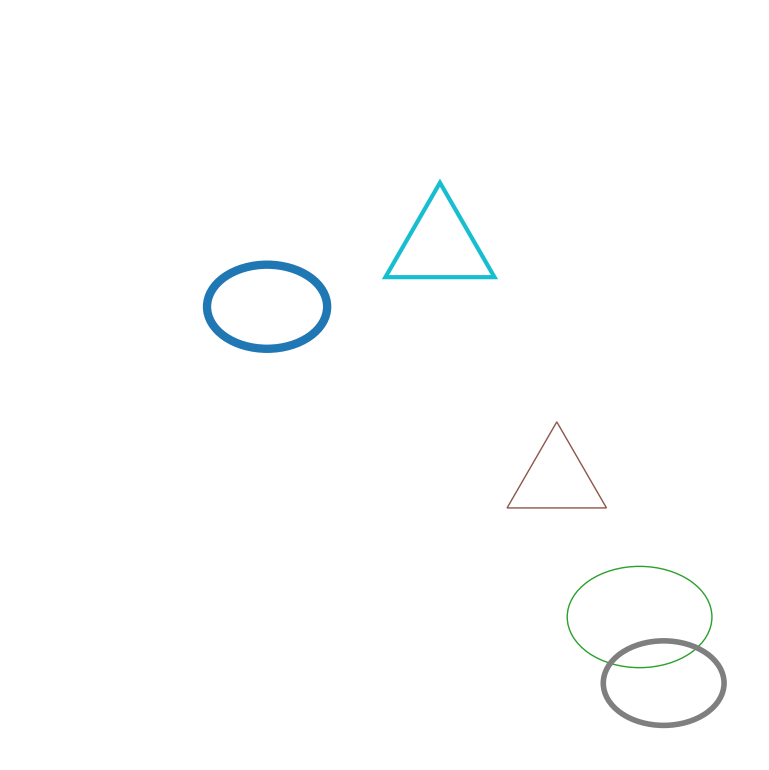[{"shape": "oval", "thickness": 3, "radius": 0.39, "center": [0.347, 0.602]}, {"shape": "oval", "thickness": 0.5, "radius": 0.47, "center": [0.831, 0.199]}, {"shape": "triangle", "thickness": 0.5, "radius": 0.37, "center": [0.723, 0.378]}, {"shape": "oval", "thickness": 2, "radius": 0.39, "center": [0.862, 0.113]}, {"shape": "triangle", "thickness": 1.5, "radius": 0.41, "center": [0.571, 0.681]}]